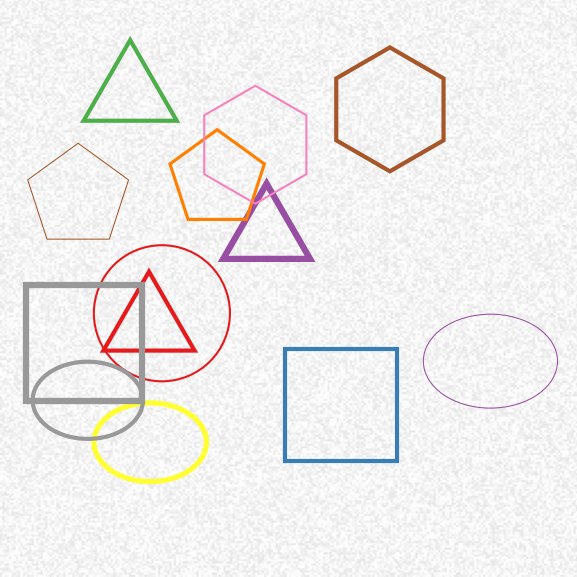[{"shape": "triangle", "thickness": 2, "radius": 0.46, "center": [0.258, 0.438]}, {"shape": "circle", "thickness": 1, "radius": 0.59, "center": [0.28, 0.457]}, {"shape": "square", "thickness": 2, "radius": 0.49, "center": [0.59, 0.298]}, {"shape": "triangle", "thickness": 2, "radius": 0.47, "center": [0.225, 0.837]}, {"shape": "oval", "thickness": 0.5, "radius": 0.58, "center": [0.849, 0.374]}, {"shape": "triangle", "thickness": 3, "radius": 0.43, "center": [0.462, 0.594]}, {"shape": "pentagon", "thickness": 1.5, "radius": 0.43, "center": [0.376, 0.689]}, {"shape": "oval", "thickness": 2.5, "radius": 0.49, "center": [0.26, 0.233]}, {"shape": "pentagon", "thickness": 0.5, "radius": 0.46, "center": [0.135, 0.659]}, {"shape": "hexagon", "thickness": 2, "radius": 0.54, "center": [0.675, 0.81]}, {"shape": "hexagon", "thickness": 1, "radius": 0.51, "center": [0.442, 0.749]}, {"shape": "square", "thickness": 3, "radius": 0.5, "center": [0.145, 0.406]}, {"shape": "oval", "thickness": 2, "radius": 0.48, "center": [0.152, 0.306]}]